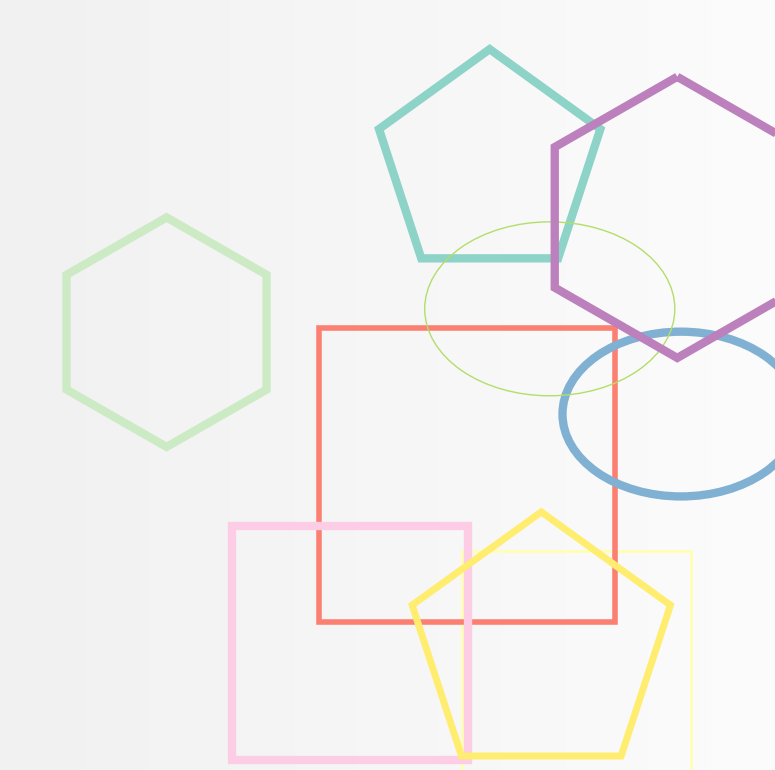[{"shape": "pentagon", "thickness": 3, "radius": 0.75, "center": [0.632, 0.786]}, {"shape": "square", "thickness": 1, "radius": 0.74, "center": [0.744, 0.136]}, {"shape": "square", "thickness": 2, "radius": 0.96, "center": [0.603, 0.383]}, {"shape": "oval", "thickness": 3, "radius": 0.76, "center": [0.879, 0.462]}, {"shape": "oval", "thickness": 0.5, "radius": 0.81, "center": [0.709, 0.599]}, {"shape": "square", "thickness": 3, "radius": 0.76, "center": [0.451, 0.165]}, {"shape": "hexagon", "thickness": 3, "radius": 0.91, "center": [0.874, 0.718]}, {"shape": "hexagon", "thickness": 3, "radius": 0.75, "center": [0.215, 0.569]}, {"shape": "pentagon", "thickness": 2.5, "radius": 0.88, "center": [0.698, 0.16]}]